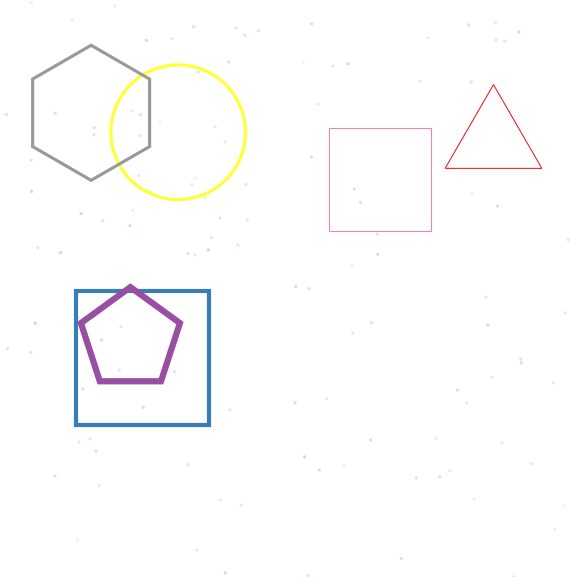[{"shape": "triangle", "thickness": 0.5, "radius": 0.48, "center": [0.855, 0.756]}, {"shape": "square", "thickness": 2, "radius": 0.58, "center": [0.247, 0.38]}, {"shape": "pentagon", "thickness": 3, "radius": 0.45, "center": [0.226, 0.412]}, {"shape": "circle", "thickness": 1.5, "radius": 0.58, "center": [0.309, 0.77]}, {"shape": "square", "thickness": 0.5, "radius": 0.44, "center": [0.658, 0.689]}, {"shape": "hexagon", "thickness": 1.5, "radius": 0.58, "center": [0.158, 0.804]}]